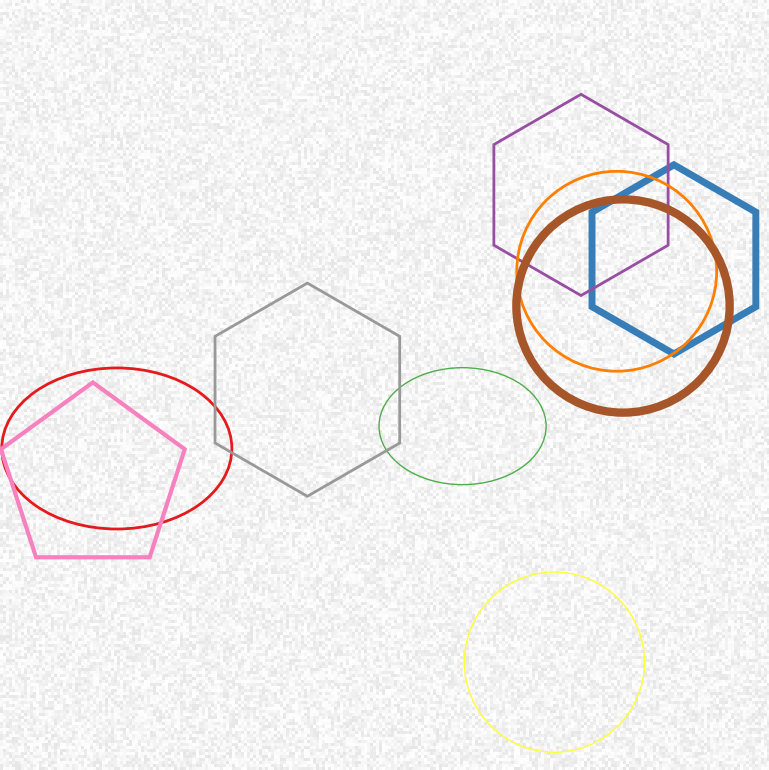[{"shape": "oval", "thickness": 1, "radius": 0.75, "center": [0.152, 0.418]}, {"shape": "hexagon", "thickness": 2.5, "radius": 0.61, "center": [0.875, 0.663]}, {"shape": "oval", "thickness": 0.5, "radius": 0.54, "center": [0.601, 0.447]}, {"shape": "hexagon", "thickness": 1, "radius": 0.65, "center": [0.755, 0.747]}, {"shape": "circle", "thickness": 1, "radius": 0.65, "center": [0.801, 0.648]}, {"shape": "circle", "thickness": 0.5, "radius": 0.58, "center": [0.72, 0.14]}, {"shape": "circle", "thickness": 3, "radius": 0.69, "center": [0.809, 0.603]}, {"shape": "pentagon", "thickness": 1.5, "radius": 0.63, "center": [0.121, 0.378]}, {"shape": "hexagon", "thickness": 1, "radius": 0.69, "center": [0.399, 0.494]}]